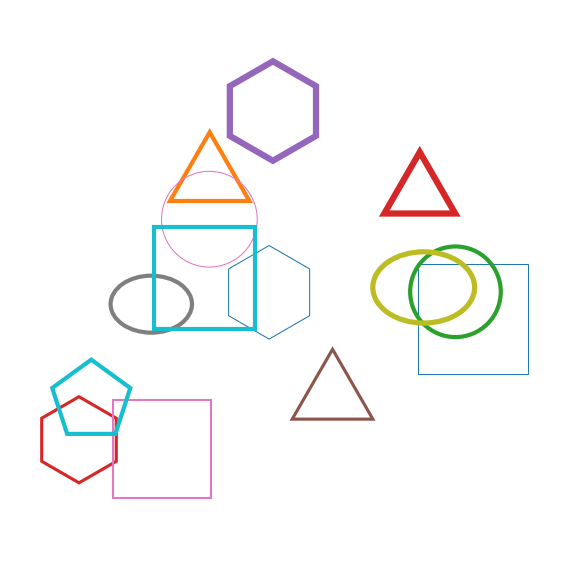[{"shape": "hexagon", "thickness": 0.5, "radius": 0.4, "center": [0.466, 0.493]}, {"shape": "square", "thickness": 0.5, "radius": 0.48, "center": [0.819, 0.447]}, {"shape": "triangle", "thickness": 2, "radius": 0.4, "center": [0.363, 0.691]}, {"shape": "circle", "thickness": 2, "radius": 0.39, "center": [0.789, 0.494]}, {"shape": "triangle", "thickness": 3, "radius": 0.35, "center": [0.727, 0.665]}, {"shape": "hexagon", "thickness": 1.5, "radius": 0.37, "center": [0.137, 0.238]}, {"shape": "hexagon", "thickness": 3, "radius": 0.43, "center": [0.473, 0.807]}, {"shape": "triangle", "thickness": 1.5, "radius": 0.4, "center": [0.576, 0.314]}, {"shape": "circle", "thickness": 0.5, "radius": 0.41, "center": [0.363, 0.62]}, {"shape": "square", "thickness": 1, "radius": 0.43, "center": [0.281, 0.222]}, {"shape": "oval", "thickness": 2, "radius": 0.35, "center": [0.262, 0.472]}, {"shape": "oval", "thickness": 2.5, "radius": 0.44, "center": [0.734, 0.501]}, {"shape": "pentagon", "thickness": 2, "radius": 0.36, "center": [0.158, 0.305]}, {"shape": "square", "thickness": 2, "radius": 0.44, "center": [0.354, 0.518]}]